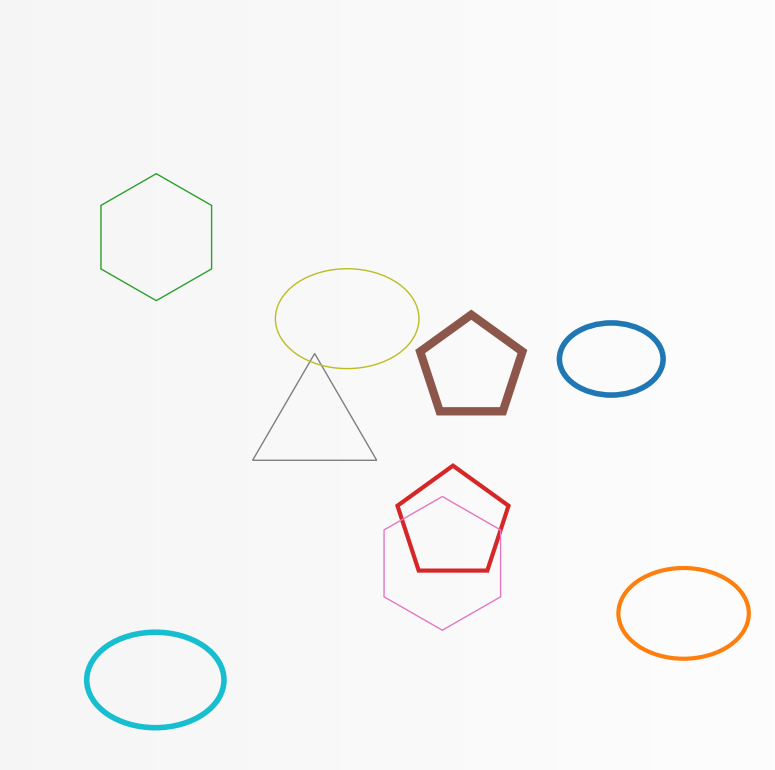[{"shape": "oval", "thickness": 2, "radius": 0.33, "center": [0.789, 0.534]}, {"shape": "oval", "thickness": 1.5, "radius": 0.42, "center": [0.882, 0.203]}, {"shape": "hexagon", "thickness": 0.5, "radius": 0.41, "center": [0.202, 0.692]}, {"shape": "pentagon", "thickness": 1.5, "radius": 0.38, "center": [0.585, 0.32]}, {"shape": "pentagon", "thickness": 3, "radius": 0.35, "center": [0.608, 0.522]}, {"shape": "hexagon", "thickness": 0.5, "radius": 0.43, "center": [0.571, 0.268]}, {"shape": "triangle", "thickness": 0.5, "radius": 0.46, "center": [0.406, 0.448]}, {"shape": "oval", "thickness": 0.5, "radius": 0.46, "center": [0.448, 0.586]}, {"shape": "oval", "thickness": 2, "radius": 0.44, "center": [0.2, 0.117]}]